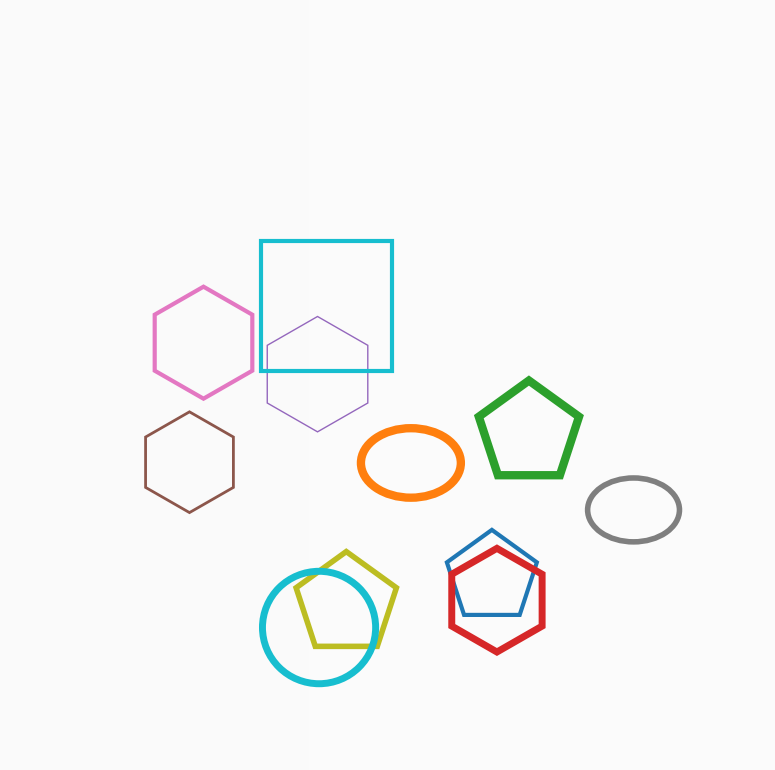[{"shape": "pentagon", "thickness": 1.5, "radius": 0.31, "center": [0.635, 0.251]}, {"shape": "oval", "thickness": 3, "radius": 0.32, "center": [0.53, 0.399]}, {"shape": "pentagon", "thickness": 3, "radius": 0.34, "center": [0.682, 0.438]}, {"shape": "hexagon", "thickness": 2.5, "radius": 0.34, "center": [0.641, 0.221]}, {"shape": "hexagon", "thickness": 0.5, "radius": 0.37, "center": [0.41, 0.514]}, {"shape": "hexagon", "thickness": 1, "radius": 0.33, "center": [0.244, 0.4]}, {"shape": "hexagon", "thickness": 1.5, "radius": 0.36, "center": [0.263, 0.555]}, {"shape": "oval", "thickness": 2, "radius": 0.3, "center": [0.817, 0.338]}, {"shape": "pentagon", "thickness": 2, "radius": 0.34, "center": [0.447, 0.216]}, {"shape": "circle", "thickness": 2.5, "radius": 0.37, "center": [0.412, 0.185]}, {"shape": "square", "thickness": 1.5, "radius": 0.42, "center": [0.421, 0.603]}]